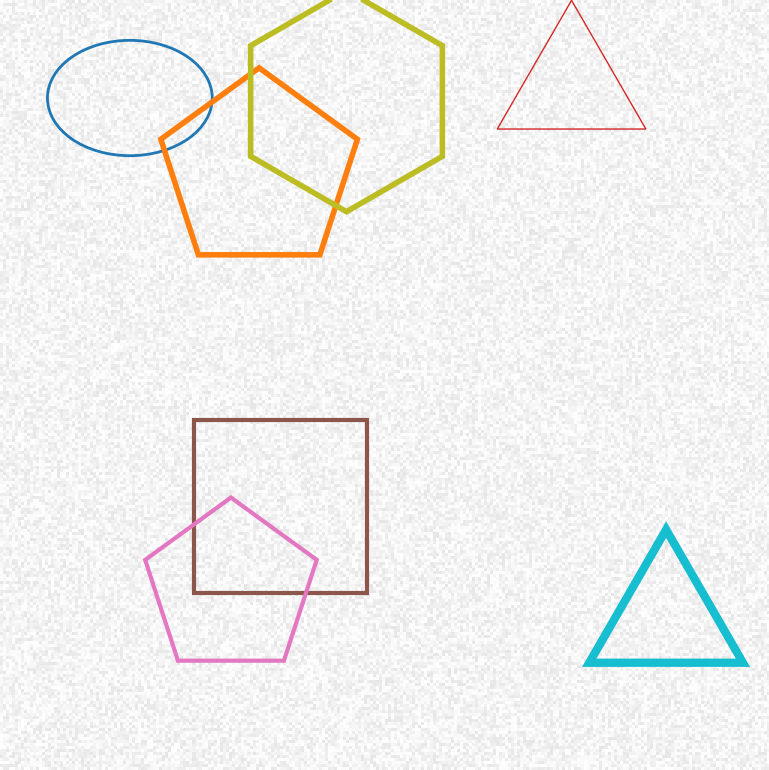[{"shape": "oval", "thickness": 1, "radius": 0.54, "center": [0.169, 0.873]}, {"shape": "pentagon", "thickness": 2, "radius": 0.67, "center": [0.337, 0.778]}, {"shape": "triangle", "thickness": 0.5, "radius": 0.56, "center": [0.742, 0.888]}, {"shape": "square", "thickness": 1.5, "radius": 0.56, "center": [0.364, 0.342]}, {"shape": "pentagon", "thickness": 1.5, "radius": 0.59, "center": [0.3, 0.237]}, {"shape": "hexagon", "thickness": 2, "radius": 0.72, "center": [0.45, 0.869]}, {"shape": "triangle", "thickness": 3, "radius": 0.58, "center": [0.865, 0.197]}]